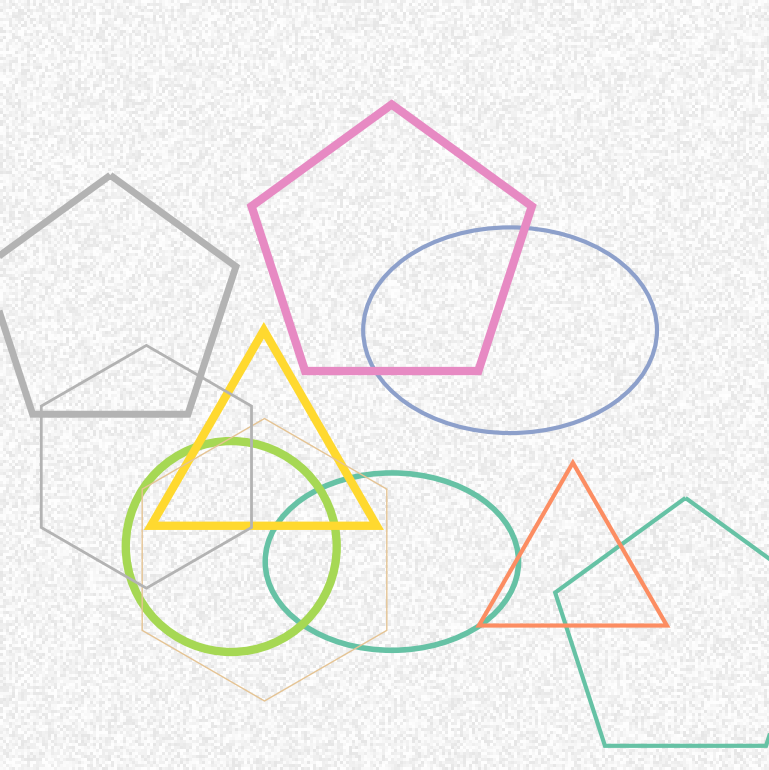[{"shape": "oval", "thickness": 2, "radius": 0.82, "center": [0.509, 0.271]}, {"shape": "pentagon", "thickness": 1.5, "radius": 0.89, "center": [0.89, 0.175]}, {"shape": "triangle", "thickness": 1.5, "radius": 0.7, "center": [0.744, 0.258]}, {"shape": "oval", "thickness": 1.5, "radius": 0.95, "center": [0.662, 0.571]}, {"shape": "pentagon", "thickness": 3, "radius": 0.96, "center": [0.509, 0.673]}, {"shape": "circle", "thickness": 3, "radius": 0.68, "center": [0.3, 0.29]}, {"shape": "triangle", "thickness": 3, "radius": 0.85, "center": [0.343, 0.402]}, {"shape": "hexagon", "thickness": 0.5, "radius": 0.92, "center": [0.343, 0.273]}, {"shape": "pentagon", "thickness": 2.5, "radius": 0.86, "center": [0.143, 0.601]}, {"shape": "hexagon", "thickness": 1, "radius": 0.79, "center": [0.19, 0.394]}]